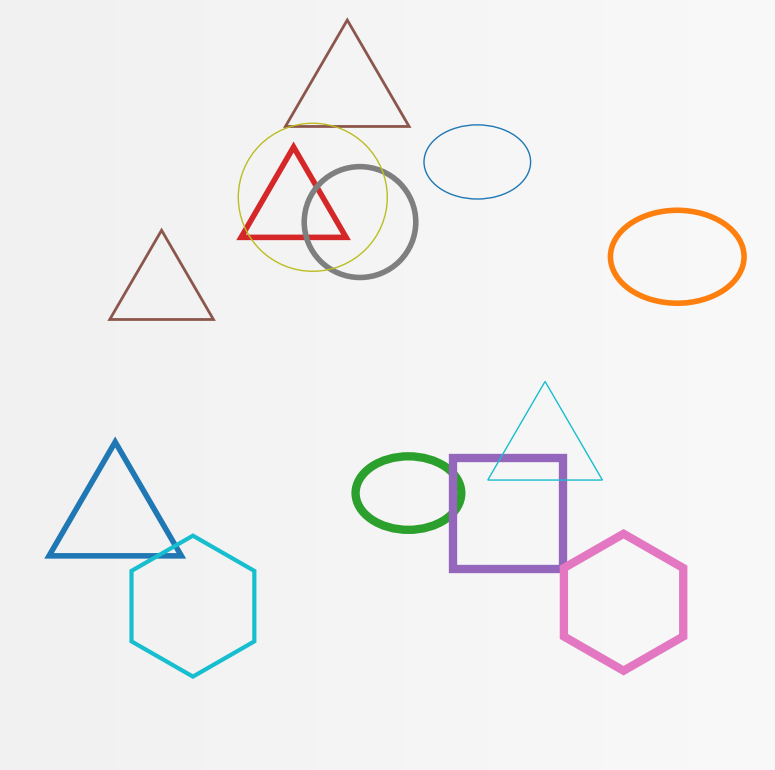[{"shape": "triangle", "thickness": 2, "radius": 0.49, "center": [0.149, 0.327]}, {"shape": "oval", "thickness": 0.5, "radius": 0.34, "center": [0.616, 0.79]}, {"shape": "oval", "thickness": 2, "radius": 0.43, "center": [0.874, 0.667]}, {"shape": "oval", "thickness": 3, "radius": 0.34, "center": [0.527, 0.36]}, {"shape": "triangle", "thickness": 2, "radius": 0.39, "center": [0.379, 0.731]}, {"shape": "square", "thickness": 3, "radius": 0.36, "center": [0.655, 0.333]}, {"shape": "triangle", "thickness": 1, "radius": 0.46, "center": [0.448, 0.882]}, {"shape": "triangle", "thickness": 1, "radius": 0.39, "center": [0.209, 0.624]}, {"shape": "hexagon", "thickness": 3, "radius": 0.44, "center": [0.805, 0.218]}, {"shape": "circle", "thickness": 2, "radius": 0.36, "center": [0.465, 0.712]}, {"shape": "circle", "thickness": 0.5, "radius": 0.48, "center": [0.404, 0.744]}, {"shape": "hexagon", "thickness": 1.5, "radius": 0.46, "center": [0.249, 0.213]}, {"shape": "triangle", "thickness": 0.5, "radius": 0.43, "center": [0.703, 0.419]}]